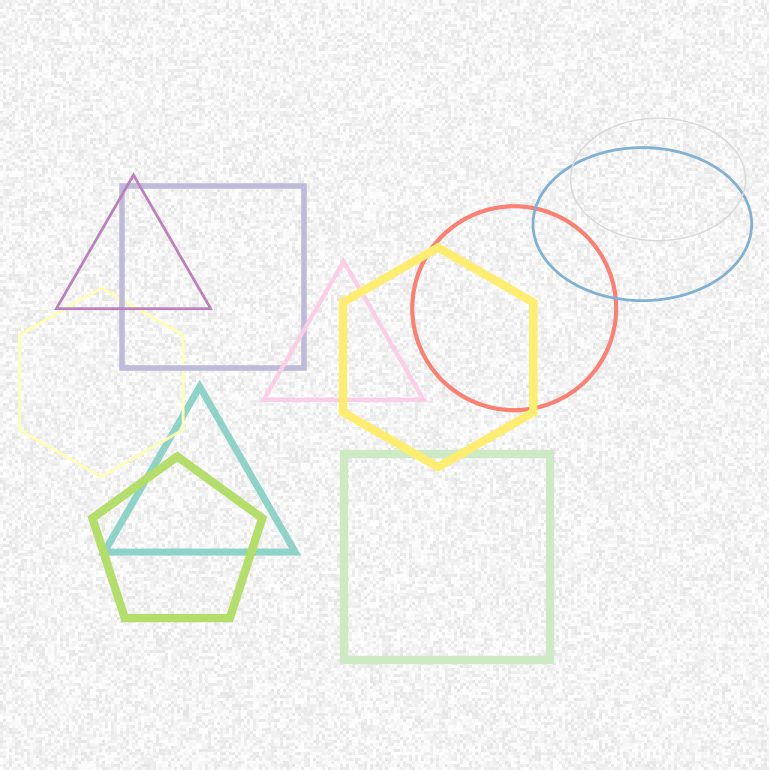[{"shape": "triangle", "thickness": 2.5, "radius": 0.72, "center": [0.259, 0.355]}, {"shape": "hexagon", "thickness": 1, "radius": 0.61, "center": [0.132, 0.503]}, {"shape": "square", "thickness": 2, "radius": 0.59, "center": [0.277, 0.64]}, {"shape": "circle", "thickness": 1.5, "radius": 0.66, "center": [0.668, 0.6]}, {"shape": "oval", "thickness": 1, "radius": 0.71, "center": [0.834, 0.709]}, {"shape": "pentagon", "thickness": 3, "radius": 0.58, "center": [0.23, 0.291]}, {"shape": "triangle", "thickness": 1.5, "radius": 0.6, "center": [0.446, 0.541]}, {"shape": "oval", "thickness": 0.5, "radius": 0.57, "center": [0.855, 0.767]}, {"shape": "triangle", "thickness": 1, "radius": 0.58, "center": [0.173, 0.657]}, {"shape": "square", "thickness": 3, "radius": 0.67, "center": [0.58, 0.277]}, {"shape": "hexagon", "thickness": 3, "radius": 0.71, "center": [0.569, 0.536]}]